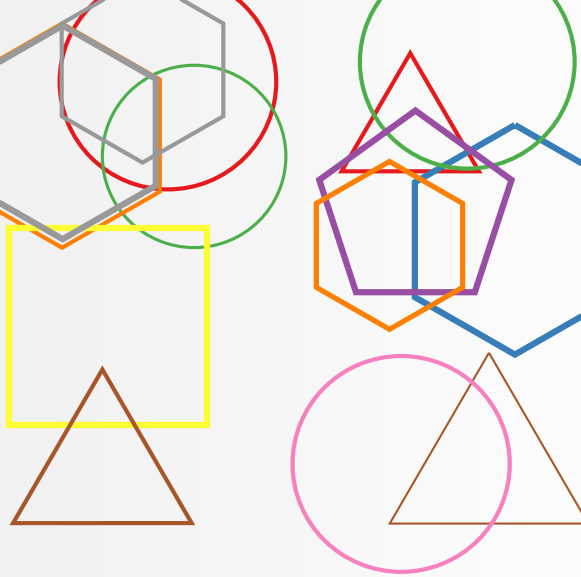[{"shape": "triangle", "thickness": 2, "radius": 0.68, "center": [0.706, 0.771]}, {"shape": "circle", "thickness": 2, "radius": 0.93, "center": [0.289, 0.858]}, {"shape": "hexagon", "thickness": 3, "radius": 0.99, "center": [0.886, 0.584]}, {"shape": "circle", "thickness": 1.5, "radius": 0.79, "center": [0.334, 0.728]}, {"shape": "circle", "thickness": 2, "radius": 0.92, "center": [0.804, 0.892]}, {"shape": "pentagon", "thickness": 3, "radius": 0.87, "center": [0.715, 0.634]}, {"shape": "hexagon", "thickness": 2, "radius": 0.97, "center": [0.107, 0.764]}, {"shape": "hexagon", "thickness": 2.5, "radius": 0.73, "center": [0.67, 0.574]}, {"shape": "square", "thickness": 3, "radius": 0.85, "center": [0.186, 0.434]}, {"shape": "triangle", "thickness": 1, "radius": 0.99, "center": [0.841, 0.191]}, {"shape": "triangle", "thickness": 2, "radius": 0.89, "center": [0.176, 0.182]}, {"shape": "circle", "thickness": 2, "radius": 0.93, "center": [0.69, 0.196]}, {"shape": "hexagon", "thickness": 2, "radius": 0.8, "center": [0.245, 0.878]}, {"shape": "hexagon", "thickness": 3, "radius": 0.92, "center": [0.108, 0.77]}]